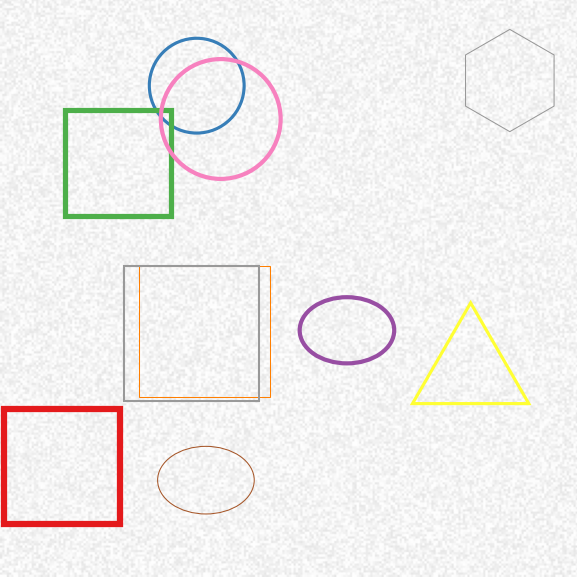[{"shape": "square", "thickness": 3, "radius": 0.5, "center": [0.108, 0.191]}, {"shape": "circle", "thickness": 1.5, "radius": 0.41, "center": [0.341, 0.851]}, {"shape": "square", "thickness": 2.5, "radius": 0.46, "center": [0.204, 0.717]}, {"shape": "oval", "thickness": 2, "radius": 0.41, "center": [0.601, 0.427]}, {"shape": "square", "thickness": 0.5, "radius": 0.57, "center": [0.354, 0.426]}, {"shape": "triangle", "thickness": 1.5, "radius": 0.58, "center": [0.815, 0.358]}, {"shape": "oval", "thickness": 0.5, "radius": 0.42, "center": [0.357, 0.168]}, {"shape": "circle", "thickness": 2, "radius": 0.52, "center": [0.382, 0.793]}, {"shape": "square", "thickness": 1, "radius": 0.59, "center": [0.332, 0.421]}, {"shape": "hexagon", "thickness": 0.5, "radius": 0.44, "center": [0.883, 0.86]}]